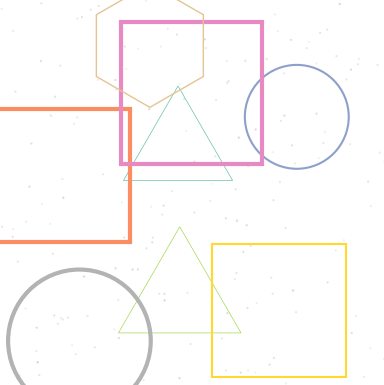[{"shape": "triangle", "thickness": 0.5, "radius": 0.82, "center": [0.462, 0.613]}, {"shape": "square", "thickness": 3, "radius": 0.87, "center": [0.165, 0.545]}, {"shape": "circle", "thickness": 1.5, "radius": 0.67, "center": [0.771, 0.697]}, {"shape": "square", "thickness": 3, "radius": 0.92, "center": [0.498, 0.758]}, {"shape": "triangle", "thickness": 0.5, "radius": 0.92, "center": [0.467, 0.227]}, {"shape": "square", "thickness": 1.5, "radius": 0.86, "center": [0.725, 0.193]}, {"shape": "hexagon", "thickness": 1, "radius": 0.8, "center": [0.389, 0.882]}, {"shape": "circle", "thickness": 3, "radius": 0.93, "center": [0.206, 0.115]}]